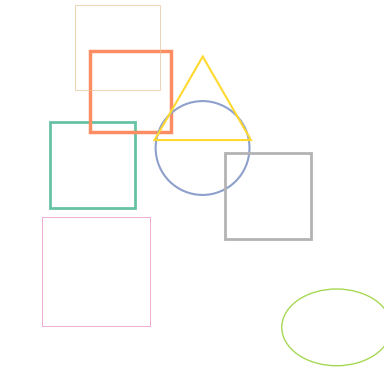[{"shape": "square", "thickness": 2, "radius": 0.56, "center": [0.241, 0.571]}, {"shape": "square", "thickness": 2.5, "radius": 0.53, "center": [0.339, 0.762]}, {"shape": "circle", "thickness": 1.5, "radius": 0.61, "center": [0.526, 0.616]}, {"shape": "square", "thickness": 0.5, "radius": 0.71, "center": [0.249, 0.294]}, {"shape": "oval", "thickness": 1, "radius": 0.71, "center": [0.874, 0.15]}, {"shape": "triangle", "thickness": 1.5, "radius": 0.72, "center": [0.527, 0.709]}, {"shape": "square", "thickness": 0.5, "radius": 0.55, "center": [0.304, 0.876]}, {"shape": "square", "thickness": 2, "radius": 0.56, "center": [0.696, 0.49]}]